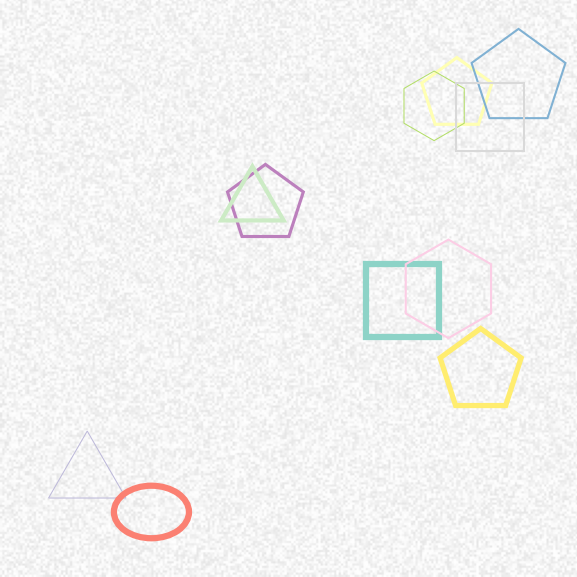[{"shape": "square", "thickness": 3, "radius": 0.32, "center": [0.697, 0.479]}, {"shape": "pentagon", "thickness": 1.5, "radius": 0.32, "center": [0.791, 0.836]}, {"shape": "triangle", "thickness": 0.5, "radius": 0.39, "center": [0.151, 0.175]}, {"shape": "oval", "thickness": 3, "radius": 0.32, "center": [0.262, 0.113]}, {"shape": "pentagon", "thickness": 1, "radius": 0.43, "center": [0.898, 0.864]}, {"shape": "hexagon", "thickness": 0.5, "radius": 0.3, "center": [0.752, 0.816]}, {"shape": "hexagon", "thickness": 1, "radius": 0.43, "center": [0.776, 0.499]}, {"shape": "square", "thickness": 1, "radius": 0.29, "center": [0.848, 0.796]}, {"shape": "pentagon", "thickness": 1.5, "radius": 0.35, "center": [0.46, 0.645]}, {"shape": "triangle", "thickness": 2, "radius": 0.31, "center": [0.437, 0.649]}, {"shape": "pentagon", "thickness": 2.5, "radius": 0.37, "center": [0.832, 0.357]}]